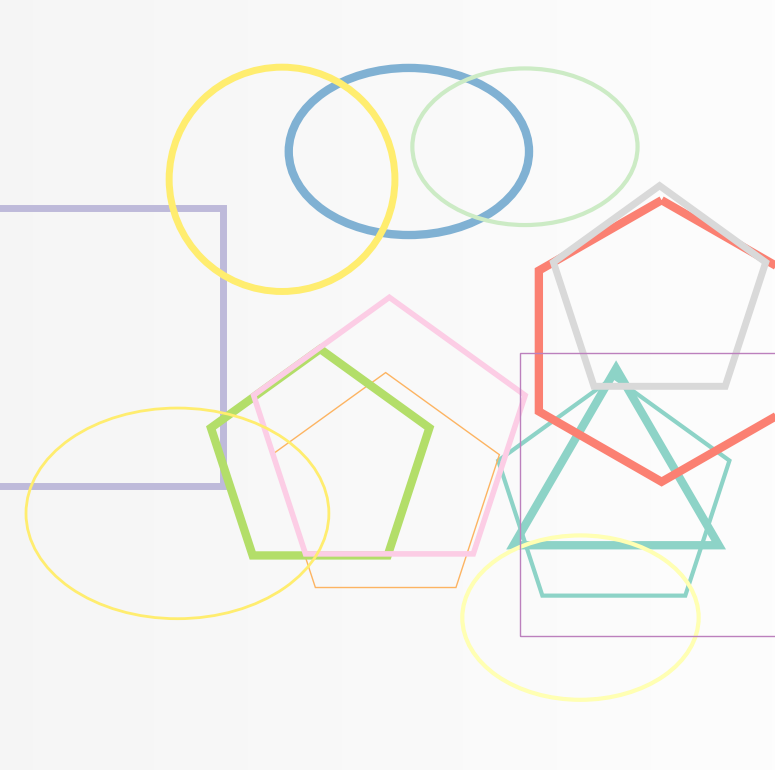[{"shape": "triangle", "thickness": 3, "radius": 0.76, "center": [0.795, 0.368]}, {"shape": "pentagon", "thickness": 1.5, "radius": 0.78, "center": [0.792, 0.353]}, {"shape": "oval", "thickness": 1.5, "radius": 0.76, "center": [0.749, 0.198]}, {"shape": "square", "thickness": 2.5, "radius": 0.9, "center": [0.108, 0.549]}, {"shape": "hexagon", "thickness": 3, "radius": 0.91, "center": [0.854, 0.557]}, {"shape": "oval", "thickness": 3, "radius": 0.78, "center": [0.528, 0.803]}, {"shape": "pentagon", "thickness": 0.5, "radius": 0.77, "center": [0.498, 0.362]}, {"shape": "pentagon", "thickness": 3, "radius": 0.74, "center": [0.413, 0.399]}, {"shape": "pentagon", "thickness": 2, "radius": 0.92, "center": [0.502, 0.43]}, {"shape": "pentagon", "thickness": 2.5, "radius": 0.72, "center": [0.851, 0.615]}, {"shape": "square", "thickness": 0.5, "radius": 0.92, "center": [0.854, 0.358]}, {"shape": "oval", "thickness": 1.5, "radius": 0.73, "center": [0.677, 0.809]}, {"shape": "circle", "thickness": 2.5, "radius": 0.73, "center": [0.364, 0.767]}, {"shape": "oval", "thickness": 1, "radius": 0.98, "center": [0.229, 0.333]}]